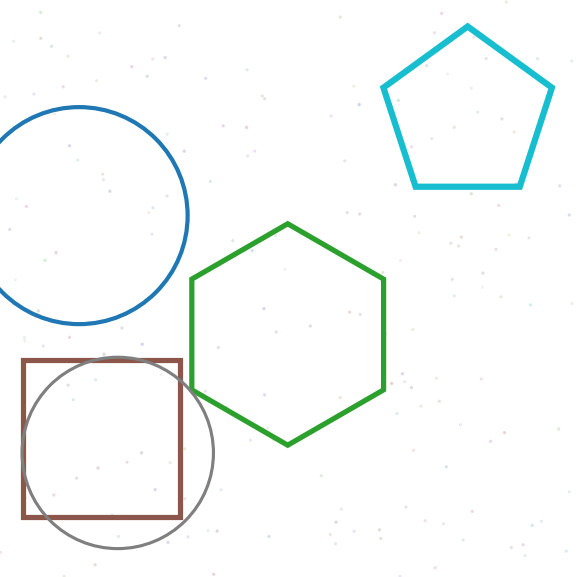[{"shape": "circle", "thickness": 2, "radius": 0.94, "center": [0.137, 0.626]}, {"shape": "hexagon", "thickness": 2.5, "radius": 0.96, "center": [0.498, 0.42]}, {"shape": "square", "thickness": 2.5, "radius": 0.68, "center": [0.176, 0.24]}, {"shape": "circle", "thickness": 1.5, "radius": 0.83, "center": [0.204, 0.215]}, {"shape": "pentagon", "thickness": 3, "radius": 0.77, "center": [0.81, 0.8]}]